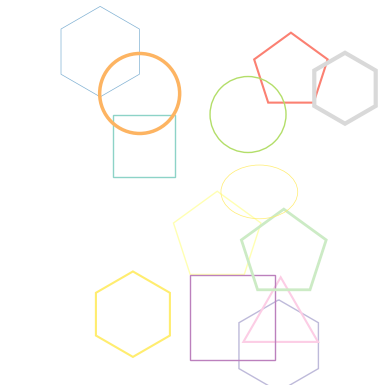[{"shape": "square", "thickness": 1, "radius": 0.4, "center": [0.375, 0.621]}, {"shape": "pentagon", "thickness": 1, "radius": 0.6, "center": [0.564, 0.384]}, {"shape": "hexagon", "thickness": 1, "radius": 0.6, "center": [0.724, 0.102]}, {"shape": "pentagon", "thickness": 1.5, "radius": 0.5, "center": [0.756, 0.815]}, {"shape": "hexagon", "thickness": 0.5, "radius": 0.59, "center": [0.26, 0.866]}, {"shape": "circle", "thickness": 2.5, "radius": 0.52, "center": [0.363, 0.757]}, {"shape": "circle", "thickness": 1, "radius": 0.49, "center": [0.644, 0.703]}, {"shape": "triangle", "thickness": 1.5, "radius": 0.56, "center": [0.729, 0.168]}, {"shape": "hexagon", "thickness": 3, "radius": 0.46, "center": [0.896, 0.771]}, {"shape": "square", "thickness": 1, "radius": 0.55, "center": [0.603, 0.176]}, {"shape": "pentagon", "thickness": 2, "radius": 0.58, "center": [0.737, 0.341]}, {"shape": "oval", "thickness": 0.5, "radius": 0.5, "center": [0.674, 0.502]}, {"shape": "hexagon", "thickness": 1.5, "radius": 0.55, "center": [0.345, 0.184]}]